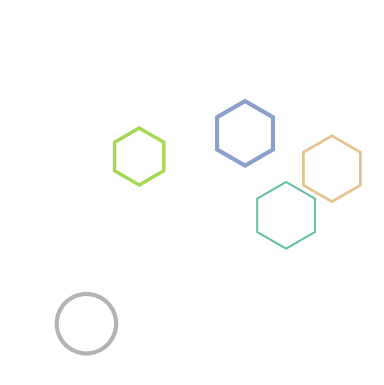[{"shape": "hexagon", "thickness": 1.5, "radius": 0.43, "center": [0.743, 0.441]}, {"shape": "hexagon", "thickness": 3, "radius": 0.42, "center": [0.636, 0.654]}, {"shape": "hexagon", "thickness": 2.5, "radius": 0.37, "center": [0.362, 0.594]}, {"shape": "hexagon", "thickness": 2, "radius": 0.43, "center": [0.862, 0.562]}, {"shape": "circle", "thickness": 3, "radius": 0.39, "center": [0.224, 0.159]}]